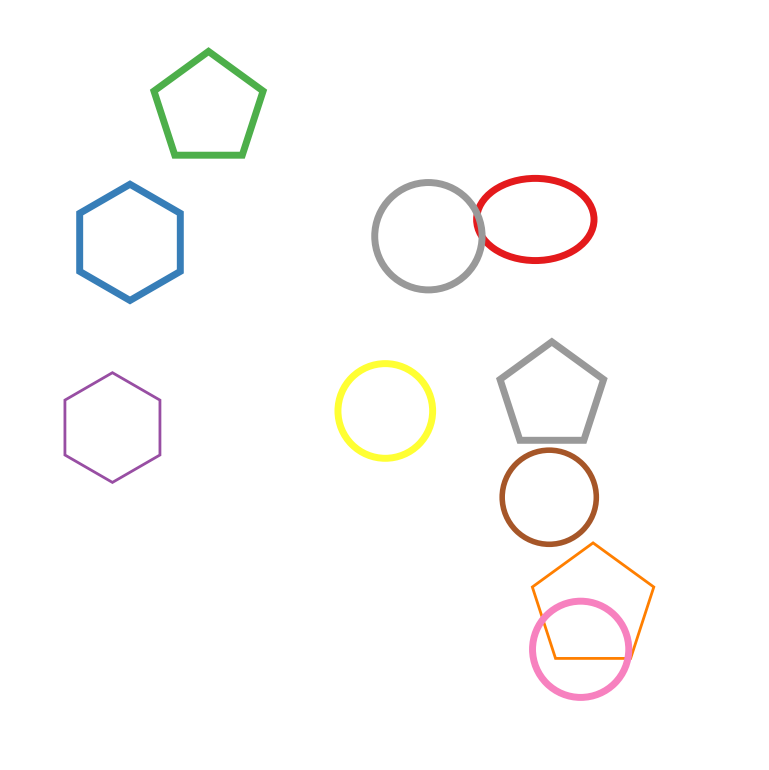[{"shape": "oval", "thickness": 2.5, "radius": 0.38, "center": [0.695, 0.715]}, {"shape": "hexagon", "thickness": 2.5, "radius": 0.38, "center": [0.169, 0.685]}, {"shape": "pentagon", "thickness": 2.5, "radius": 0.37, "center": [0.271, 0.859]}, {"shape": "hexagon", "thickness": 1, "radius": 0.36, "center": [0.146, 0.445]}, {"shape": "pentagon", "thickness": 1, "radius": 0.41, "center": [0.77, 0.212]}, {"shape": "circle", "thickness": 2.5, "radius": 0.31, "center": [0.5, 0.466]}, {"shape": "circle", "thickness": 2, "radius": 0.31, "center": [0.713, 0.354]}, {"shape": "circle", "thickness": 2.5, "radius": 0.31, "center": [0.754, 0.157]}, {"shape": "pentagon", "thickness": 2.5, "radius": 0.35, "center": [0.717, 0.485]}, {"shape": "circle", "thickness": 2.5, "radius": 0.35, "center": [0.556, 0.693]}]